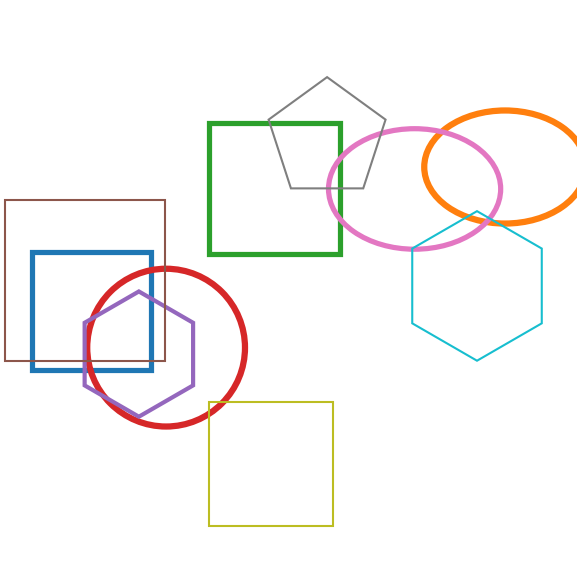[{"shape": "square", "thickness": 2.5, "radius": 0.51, "center": [0.158, 0.461]}, {"shape": "oval", "thickness": 3, "radius": 0.7, "center": [0.874, 0.71]}, {"shape": "square", "thickness": 2.5, "radius": 0.57, "center": [0.476, 0.673]}, {"shape": "circle", "thickness": 3, "radius": 0.68, "center": [0.288, 0.397]}, {"shape": "hexagon", "thickness": 2, "radius": 0.54, "center": [0.24, 0.386]}, {"shape": "square", "thickness": 1, "radius": 0.7, "center": [0.147, 0.514]}, {"shape": "oval", "thickness": 2.5, "radius": 0.75, "center": [0.718, 0.672]}, {"shape": "pentagon", "thickness": 1, "radius": 0.53, "center": [0.566, 0.759]}, {"shape": "square", "thickness": 1, "radius": 0.54, "center": [0.469, 0.195]}, {"shape": "hexagon", "thickness": 1, "radius": 0.65, "center": [0.826, 0.504]}]